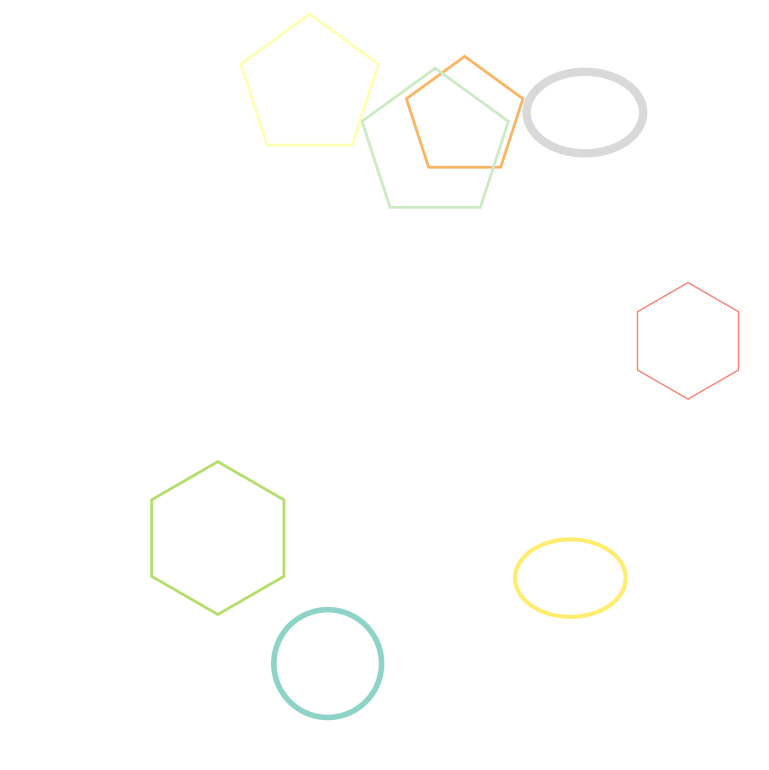[{"shape": "circle", "thickness": 2, "radius": 0.35, "center": [0.426, 0.138]}, {"shape": "pentagon", "thickness": 1, "radius": 0.47, "center": [0.402, 0.888]}, {"shape": "hexagon", "thickness": 0.5, "radius": 0.38, "center": [0.894, 0.557]}, {"shape": "pentagon", "thickness": 1, "radius": 0.4, "center": [0.603, 0.847]}, {"shape": "hexagon", "thickness": 1, "radius": 0.5, "center": [0.283, 0.301]}, {"shape": "oval", "thickness": 3, "radius": 0.38, "center": [0.76, 0.854]}, {"shape": "pentagon", "thickness": 1, "radius": 0.5, "center": [0.565, 0.812]}, {"shape": "oval", "thickness": 1.5, "radius": 0.36, "center": [0.741, 0.249]}]